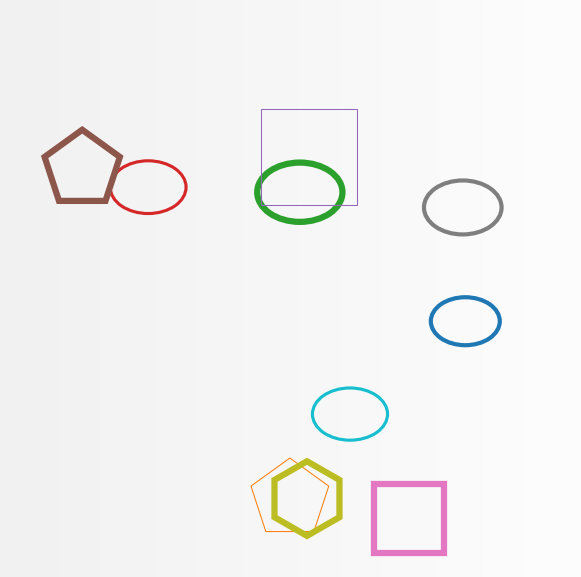[{"shape": "oval", "thickness": 2, "radius": 0.3, "center": [0.801, 0.443]}, {"shape": "pentagon", "thickness": 0.5, "radius": 0.35, "center": [0.499, 0.136]}, {"shape": "oval", "thickness": 3, "radius": 0.37, "center": [0.516, 0.666]}, {"shape": "oval", "thickness": 1.5, "radius": 0.33, "center": [0.255, 0.675]}, {"shape": "square", "thickness": 0.5, "radius": 0.41, "center": [0.531, 0.727]}, {"shape": "pentagon", "thickness": 3, "radius": 0.34, "center": [0.141, 0.706]}, {"shape": "square", "thickness": 3, "radius": 0.3, "center": [0.703, 0.101]}, {"shape": "oval", "thickness": 2, "radius": 0.33, "center": [0.796, 0.64]}, {"shape": "hexagon", "thickness": 3, "radius": 0.32, "center": [0.528, 0.136]}, {"shape": "oval", "thickness": 1.5, "radius": 0.32, "center": [0.602, 0.282]}]